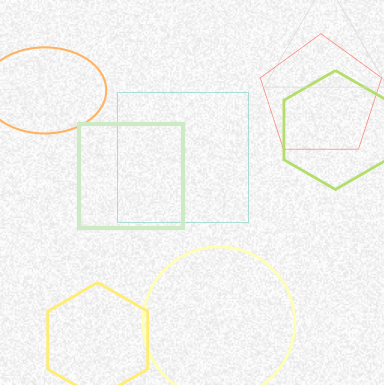[{"shape": "square", "thickness": 0.5, "radius": 0.85, "center": [0.475, 0.593]}, {"shape": "circle", "thickness": 2, "radius": 0.99, "center": [0.569, 0.162]}, {"shape": "pentagon", "thickness": 0.5, "radius": 0.83, "center": [0.834, 0.747]}, {"shape": "oval", "thickness": 1.5, "radius": 0.8, "center": [0.116, 0.765]}, {"shape": "hexagon", "thickness": 2, "radius": 0.77, "center": [0.871, 0.662]}, {"shape": "triangle", "thickness": 0.5, "radius": 0.92, "center": [0.847, 0.866]}, {"shape": "square", "thickness": 3, "radius": 0.68, "center": [0.34, 0.543]}, {"shape": "hexagon", "thickness": 2, "radius": 0.75, "center": [0.254, 0.116]}]